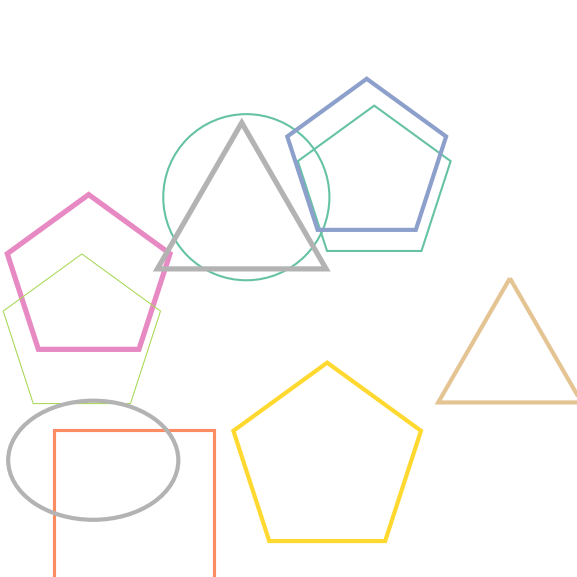[{"shape": "pentagon", "thickness": 1, "radius": 0.7, "center": [0.648, 0.677]}, {"shape": "circle", "thickness": 1, "radius": 0.72, "center": [0.427, 0.658]}, {"shape": "square", "thickness": 1.5, "radius": 0.7, "center": [0.232, 0.116]}, {"shape": "pentagon", "thickness": 2, "radius": 0.72, "center": [0.635, 0.718]}, {"shape": "pentagon", "thickness": 2.5, "radius": 0.74, "center": [0.154, 0.514]}, {"shape": "pentagon", "thickness": 0.5, "radius": 0.72, "center": [0.142, 0.416]}, {"shape": "pentagon", "thickness": 2, "radius": 0.85, "center": [0.567, 0.2]}, {"shape": "triangle", "thickness": 2, "radius": 0.72, "center": [0.883, 0.374]}, {"shape": "oval", "thickness": 2, "radius": 0.74, "center": [0.161, 0.202]}, {"shape": "triangle", "thickness": 2.5, "radius": 0.84, "center": [0.419, 0.618]}]